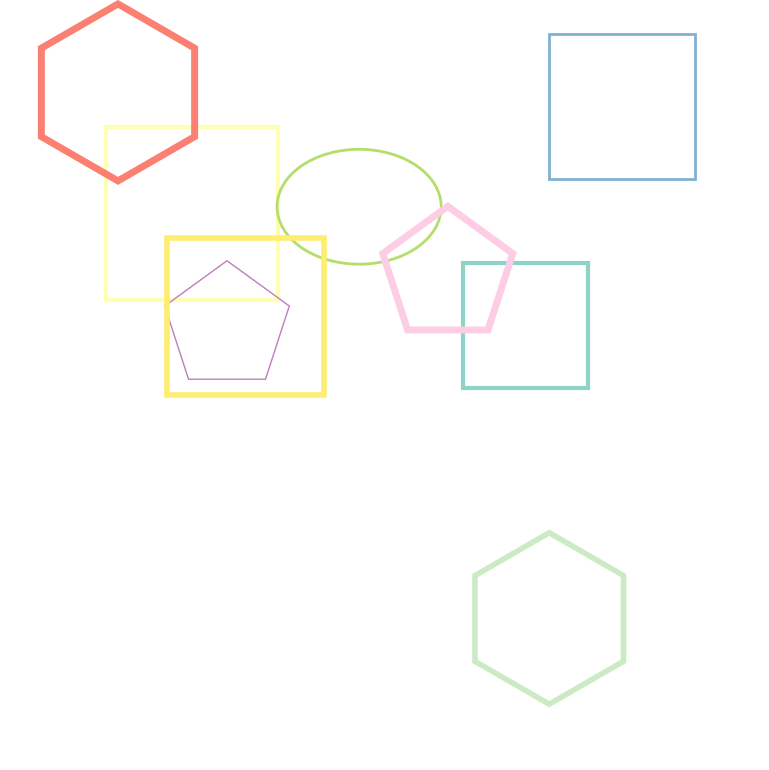[{"shape": "square", "thickness": 1.5, "radius": 0.41, "center": [0.683, 0.577]}, {"shape": "square", "thickness": 1.5, "radius": 0.56, "center": [0.249, 0.723]}, {"shape": "hexagon", "thickness": 2.5, "radius": 0.57, "center": [0.153, 0.88]}, {"shape": "square", "thickness": 1, "radius": 0.47, "center": [0.808, 0.861]}, {"shape": "oval", "thickness": 1, "radius": 0.53, "center": [0.466, 0.731]}, {"shape": "pentagon", "thickness": 2.5, "radius": 0.44, "center": [0.582, 0.643]}, {"shape": "pentagon", "thickness": 0.5, "radius": 0.43, "center": [0.295, 0.576]}, {"shape": "hexagon", "thickness": 2, "radius": 0.56, "center": [0.713, 0.197]}, {"shape": "square", "thickness": 2, "radius": 0.51, "center": [0.319, 0.589]}]